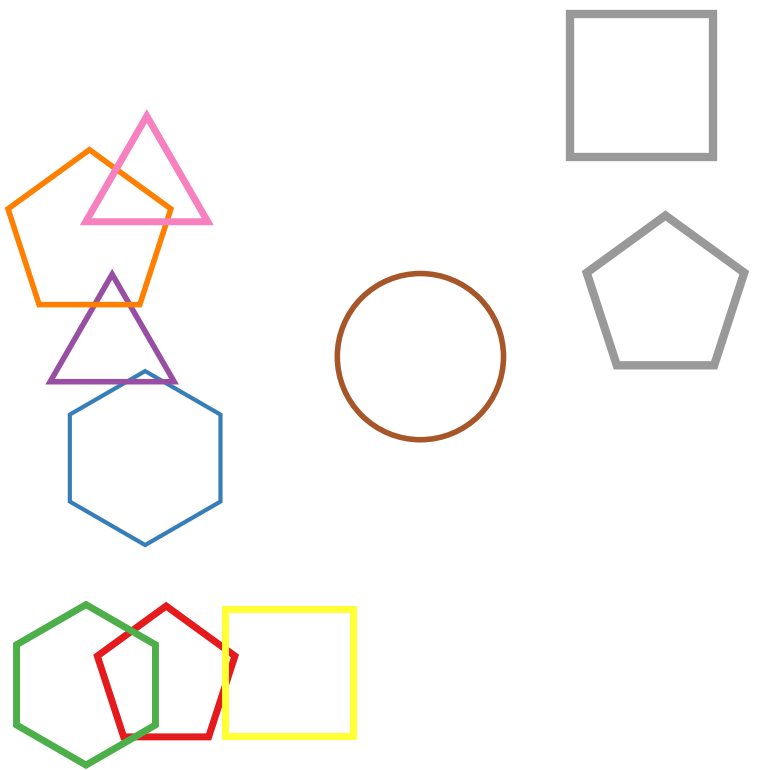[{"shape": "pentagon", "thickness": 2.5, "radius": 0.47, "center": [0.216, 0.119]}, {"shape": "hexagon", "thickness": 1.5, "radius": 0.56, "center": [0.189, 0.405]}, {"shape": "hexagon", "thickness": 2.5, "radius": 0.52, "center": [0.112, 0.111]}, {"shape": "triangle", "thickness": 2, "radius": 0.47, "center": [0.146, 0.551]}, {"shape": "pentagon", "thickness": 2, "radius": 0.56, "center": [0.116, 0.694]}, {"shape": "square", "thickness": 2.5, "radius": 0.41, "center": [0.375, 0.127]}, {"shape": "circle", "thickness": 2, "radius": 0.54, "center": [0.546, 0.537]}, {"shape": "triangle", "thickness": 2.5, "radius": 0.46, "center": [0.191, 0.758]}, {"shape": "square", "thickness": 3, "radius": 0.46, "center": [0.833, 0.888]}, {"shape": "pentagon", "thickness": 3, "radius": 0.54, "center": [0.864, 0.613]}]